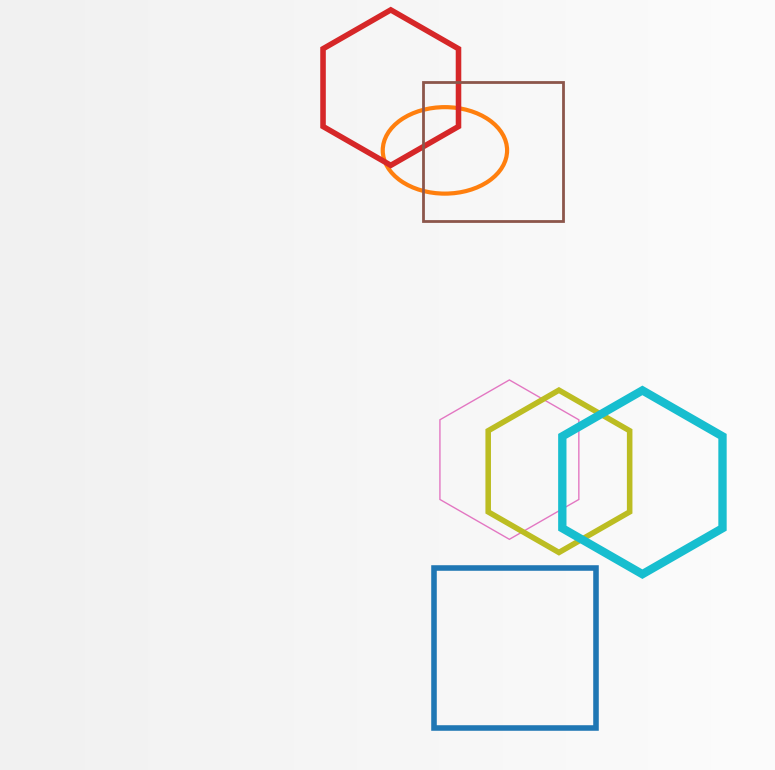[{"shape": "square", "thickness": 2, "radius": 0.52, "center": [0.665, 0.158]}, {"shape": "oval", "thickness": 1.5, "radius": 0.4, "center": [0.574, 0.805]}, {"shape": "hexagon", "thickness": 2, "radius": 0.5, "center": [0.504, 0.886]}, {"shape": "square", "thickness": 1, "radius": 0.45, "center": [0.636, 0.803]}, {"shape": "hexagon", "thickness": 0.5, "radius": 0.52, "center": [0.657, 0.403]}, {"shape": "hexagon", "thickness": 2, "radius": 0.53, "center": [0.721, 0.388]}, {"shape": "hexagon", "thickness": 3, "radius": 0.6, "center": [0.829, 0.374]}]